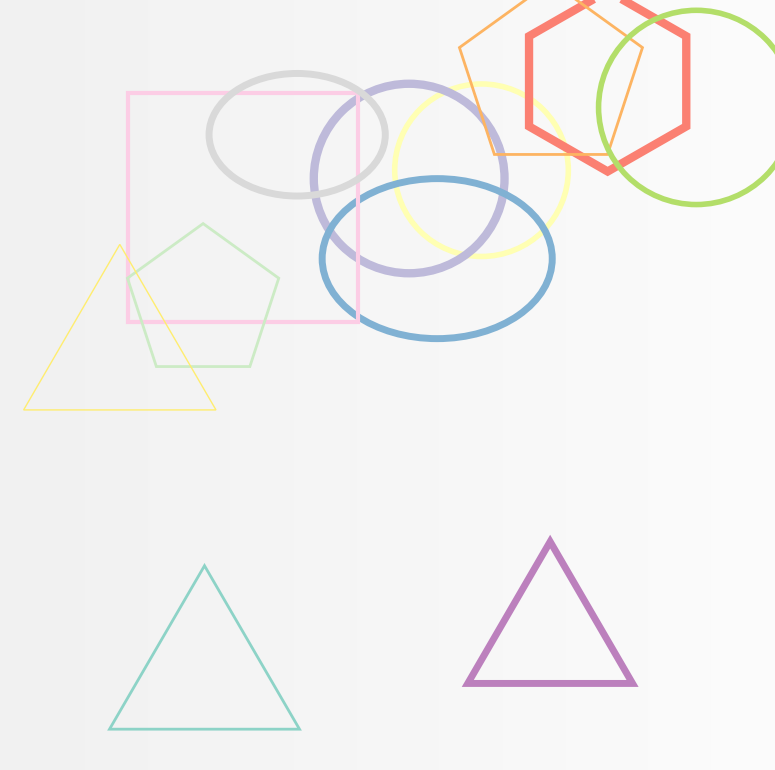[{"shape": "triangle", "thickness": 1, "radius": 0.71, "center": [0.264, 0.124]}, {"shape": "circle", "thickness": 2, "radius": 0.56, "center": [0.621, 0.779]}, {"shape": "circle", "thickness": 3, "radius": 0.62, "center": [0.528, 0.768]}, {"shape": "hexagon", "thickness": 3, "radius": 0.59, "center": [0.784, 0.894]}, {"shape": "oval", "thickness": 2.5, "radius": 0.74, "center": [0.564, 0.664]}, {"shape": "pentagon", "thickness": 1, "radius": 0.62, "center": [0.711, 0.9]}, {"shape": "circle", "thickness": 2, "radius": 0.63, "center": [0.898, 0.86]}, {"shape": "square", "thickness": 1.5, "radius": 0.74, "center": [0.314, 0.731]}, {"shape": "oval", "thickness": 2.5, "radius": 0.57, "center": [0.383, 0.825]}, {"shape": "triangle", "thickness": 2.5, "radius": 0.61, "center": [0.71, 0.174]}, {"shape": "pentagon", "thickness": 1, "radius": 0.51, "center": [0.262, 0.607]}, {"shape": "triangle", "thickness": 0.5, "radius": 0.72, "center": [0.155, 0.539]}]